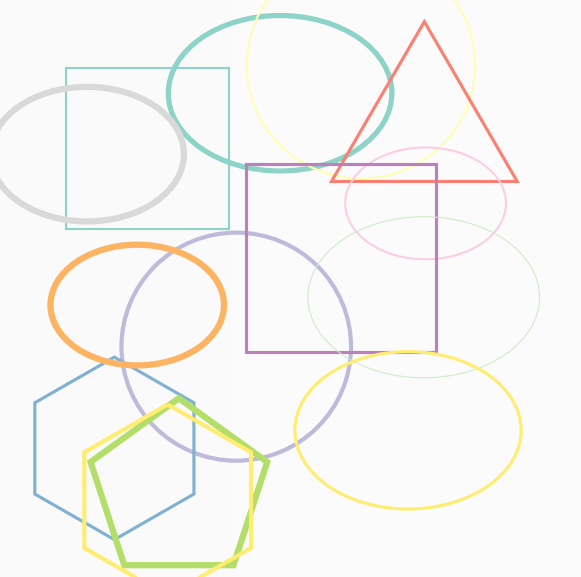[{"shape": "square", "thickness": 1, "radius": 0.7, "center": [0.254, 0.742]}, {"shape": "oval", "thickness": 2.5, "radius": 0.96, "center": [0.482, 0.838]}, {"shape": "circle", "thickness": 1, "radius": 0.98, "center": [0.621, 0.886]}, {"shape": "circle", "thickness": 2, "radius": 0.99, "center": [0.406, 0.399]}, {"shape": "triangle", "thickness": 1.5, "radius": 0.92, "center": [0.73, 0.777]}, {"shape": "hexagon", "thickness": 1.5, "radius": 0.79, "center": [0.197, 0.223]}, {"shape": "oval", "thickness": 3, "radius": 0.75, "center": [0.236, 0.471]}, {"shape": "pentagon", "thickness": 3, "radius": 0.8, "center": [0.308, 0.15]}, {"shape": "oval", "thickness": 1, "radius": 0.69, "center": [0.732, 0.647]}, {"shape": "oval", "thickness": 3, "radius": 0.83, "center": [0.15, 0.732]}, {"shape": "square", "thickness": 1.5, "radius": 0.81, "center": [0.587, 0.552]}, {"shape": "oval", "thickness": 0.5, "radius": 1.0, "center": [0.729, 0.484]}, {"shape": "oval", "thickness": 1.5, "radius": 0.97, "center": [0.702, 0.254]}, {"shape": "hexagon", "thickness": 2, "radius": 0.83, "center": [0.288, 0.133]}]